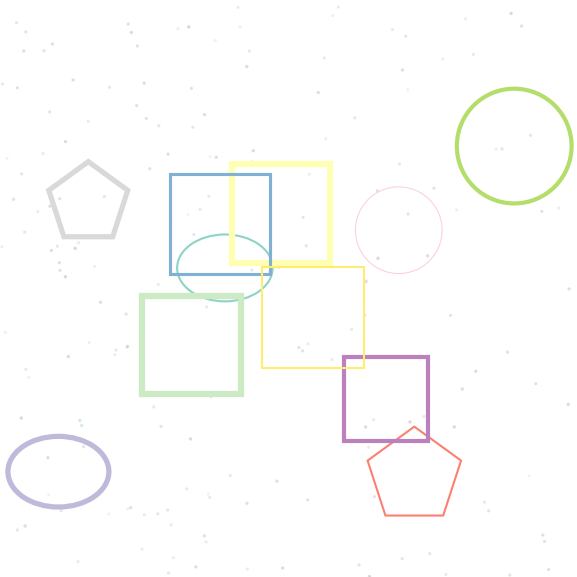[{"shape": "oval", "thickness": 1, "radius": 0.41, "center": [0.389, 0.535]}, {"shape": "square", "thickness": 3, "radius": 0.43, "center": [0.487, 0.629]}, {"shape": "oval", "thickness": 2.5, "radius": 0.44, "center": [0.101, 0.182]}, {"shape": "pentagon", "thickness": 1, "radius": 0.43, "center": [0.717, 0.175]}, {"shape": "square", "thickness": 1.5, "radius": 0.43, "center": [0.381, 0.611]}, {"shape": "circle", "thickness": 2, "radius": 0.5, "center": [0.89, 0.746]}, {"shape": "circle", "thickness": 0.5, "radius": 0.38, "center": [0.691, 0.601]}, {"shape": "pentagon", "thickness": 2.5, "radius": 0.36, "center": [0.153, 0.647]}, {"shape": "square", "thickness": 2, "radius": 0.36, "center": [0.669, 0.309]}, {"shape": "square", "thickness": 3, "radius": 0.43, "center": [0.332, 0.401]}, {"shape": "square", "thickness": 1, "radius": 0.44, "center": [0.542, 0.449]}]